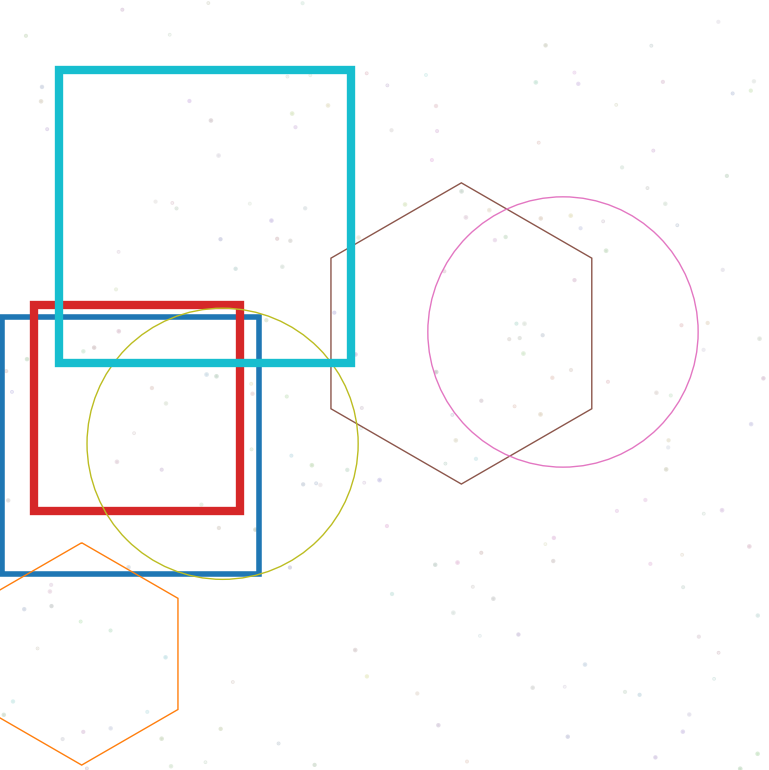[{"shape": "square", "thickness": 2, "radius": 0.83, "center": [0.169, 0.422]}, {"shape": "hexagon", "thickness": 0.5, "radius": 0.72, "center": [0.106, 0.151]}, {"shape": "square", "thickness": 3, "radius": 0.67, "center": [0.178, 0.47]}, {"shape": "hexagon", "thickness": 0.5, "radius": 0.98, "center": [0.599, 0.567]}, {"shape": "circle", "thickness": 0.5, "radius": 0.88, "center": [0.731, 0.569]}, {"shape": "circle", "thickness": 0.5, "radius": 0.88, "center": [0.289, 0.424]}, {"shape": "square", "thickness": 3, "radius": 0.95, "center": [0.266, 0.719]}]